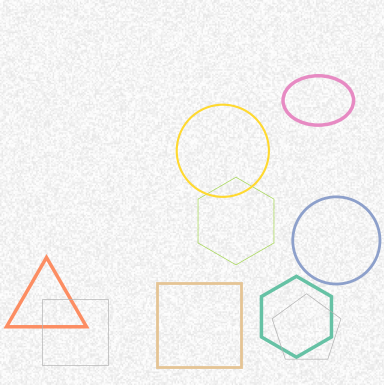[{"shape": "hexagon", "thickness": 2.5, "radius": 0.53, "center": [0.77, 0.177]}, {"shape": "triangle", "thickness": 2.5, "radius": 0.6, "center": [0.121, 0.211]}, {"shape": "circle", "thickness": 2, "radius": 0.57, "center": [0.874, 0.375]}, {"shape": "oval", "thickness": 2.5, "radius": 0.46, "center": [0.827, 0.739]}, {"shape": "hexagon", "thickness": 0.5, "radius": 0.57, "center": [0.613, 0.426]}, {"shape": "circle", "thickness": 1.5, "radius": 0.6, "center": [0.579, 0.608]}, {"shape": "square", "thickness": 2, "radius": 0.55, "center": [0.518, 0.156]}, {"shape": "square", "thickness": 0.5, "radius": 0.43, "center": [0.194, 0.138]}, {"shape": "pentagon", "thickness": 0.5, "radius": 0.47, "center": [0.796, 0.143]}]